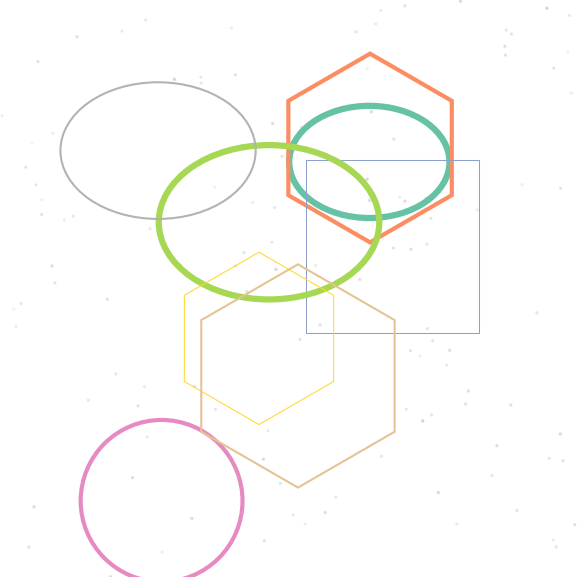[{"shape": "oval", "thickness": 3, "radius": 0.69, "center": [0.64, 0.719]}, {"shape": "hexagon", "thickness": 2, "radius": 0.82, "center": [0.641, 0.743]}, {"shape": "square", "thickness": 0.5, "radius": 0.75, "center": [0.68, 0.572]}, {"shape": "circle", "thickness": 2, "radius": 0.7, "center": [0.28, 0.132]}, {"shape": "oval", "thickness": 3, "radius": 0.95, "center": [0.466, 0.614]}, {"shape": "hexagon", "thickness": 0.5, "radius": 0.75, "center": [0.448, 0.413]}, {"shape": "hexagon", "thickness": 1, "radius": 0.97, "center": [0.516, 0.348]}, {"shape": "oval", "thickness": 1, "radius": 0.85, "center": [0.274, 0.738]}]